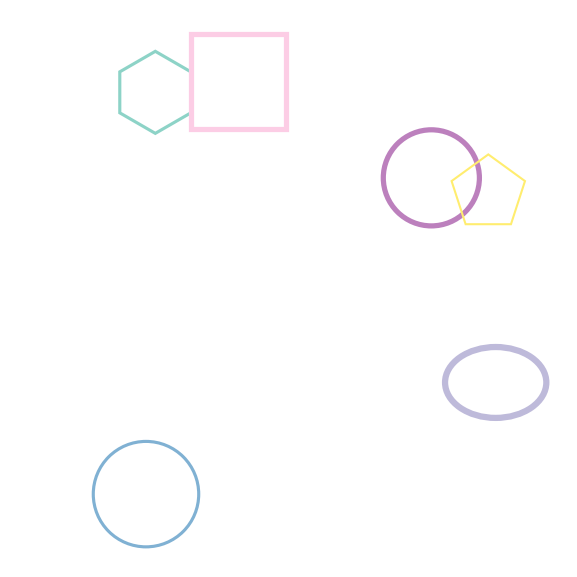[{"shape": "hexagon", "thickness": 1.5, "radius": 0.36, "center": [0.269, 0.839]}, {"shape": "oval", "thickness": 3, "radius": 0.44, "center": [0.858, 0.337]}, {"shape": "circle", "thickness": 1.5, "radius": 0.46, "center": [0.253, 0.143]}, {"shape": "square", "thickness": 2.5, "radius": 0.41, "center": [0.413, 0.858]}, {"shape": "circle", "thickness": 2.5, "radius": 0.42, "center": [0.747, 0.691]}, {"shape": "pentagon", "thickness": 1, "radius": 0.33, "center": [0.846, 0.665]}]